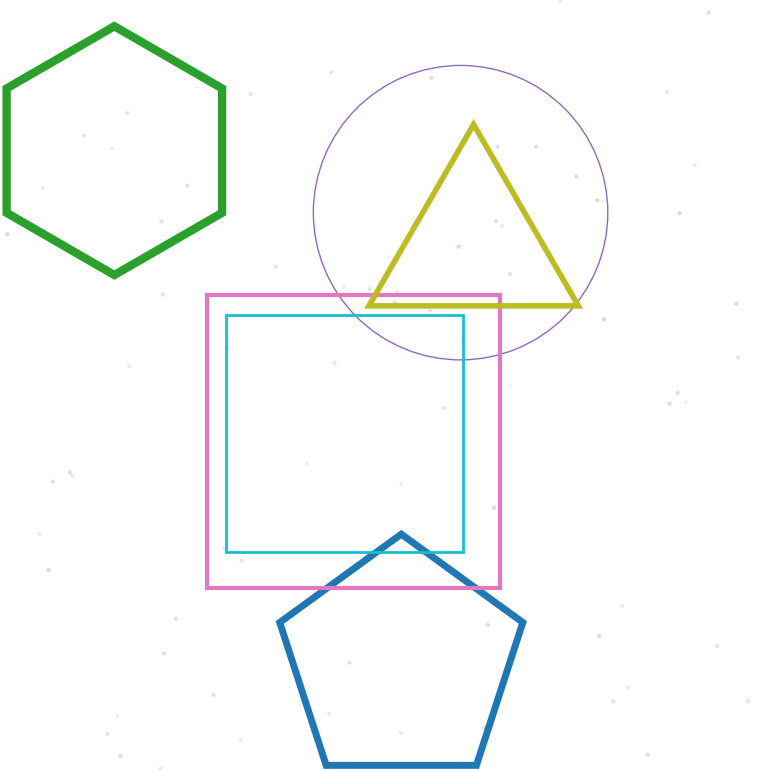[{"shape": "pentagon", "thickness": 2.5, "radius": 0.83, "center": [0.521, 0.14]}, {"shape": "hexagon", "thickness": 3, "radius": 0.81, "center": [0.149, 0.804]}, {"shape": "circle", "thickness": 0.5, "radius": 0.96, "center": [0.598, 0.724]}, {"shape": "square", "thickness": 1.5, "radius": 0.95, "center": [0.459, 0.426]}, {"shape": "triangle", "thickness": 2, "radius": 0.79, "center": [0.615, 0.681]}, {"shape": "square", "thickness": 1, "radius": 0.77, "center": [0.448, 0.437]}]